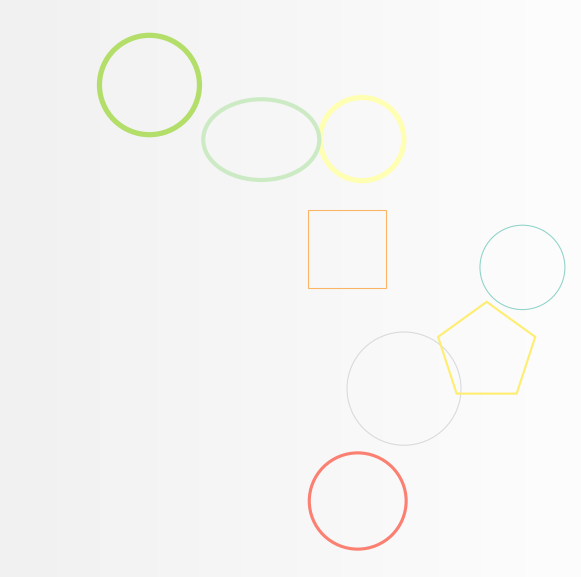[{"shape": "circle", "thickness": 0.5, "radius": 0.37, "center": [0.899, 0.536]}, {"shape": "circle", "thickness": 2.5, "radius": 0.36, "center": [0.623, 0.758]}, {"shape": "circle", "thickness": 1.5, "radius": 0.42, "center": [0.615, 0.132]}, {"shape": "square", "thickness": 0.5, "radius": 0.34, "center": [0.597, 0.568]}, {"shape": "circle", "thickness": 2.5, "radius": 0.43, "center": [0.257, 0.852]}, {"shape": "circle", "thickness": 0.5, "radius": 0.49, "center": [0.695, 0.326]}, {"shape": "oval", "thickness": 2, "radius": 0.5, "center": [0.449, 0.757]}, {"shape": "pentagon", "thickness": 1, "radius": 0.44, "center": [0.837, 0.389]}]